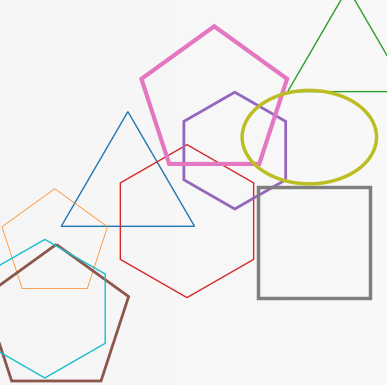[{"shape": "triangle", "thickness": 1, "radius": 0.99, "center": [0.33, 0.511]}, {"shape": "pentagon", "thickness": 0.5, "radius": 0.72, "center": [0.141, 0.367]}, {"shape": "triangle", "thickness": 1, "radius": 0.9, "center": [0.898, 0.852]}, {"shape": "hexagon", "thickness": 1, "radius": 0.99, "center": [0.483, 0.426]}, {"shape": "hexagon", "thickness": 2, "radius": 0.76, "center": [0.606, 0.609]}, {"shape": "pentagon", "thickness": 2, "radius": 0.98, "center": [0.145, 0.169]}, {"shape": "pentagon", "thickness": 3, "radius": 0.99, "center": [0.553, 0.734]}, {"shape": "square", "thickness": 2.5, "radius": 0.72, "center": [0.811, 0.37]}, {"shape": "oval", "thickness": 2.5, "radius": 0.87, "center": [0.798, 0.644]}, {"shape": "hexagon", "thickness": 1, "radius": 0.9, "center": [0.116, 0.198]}]